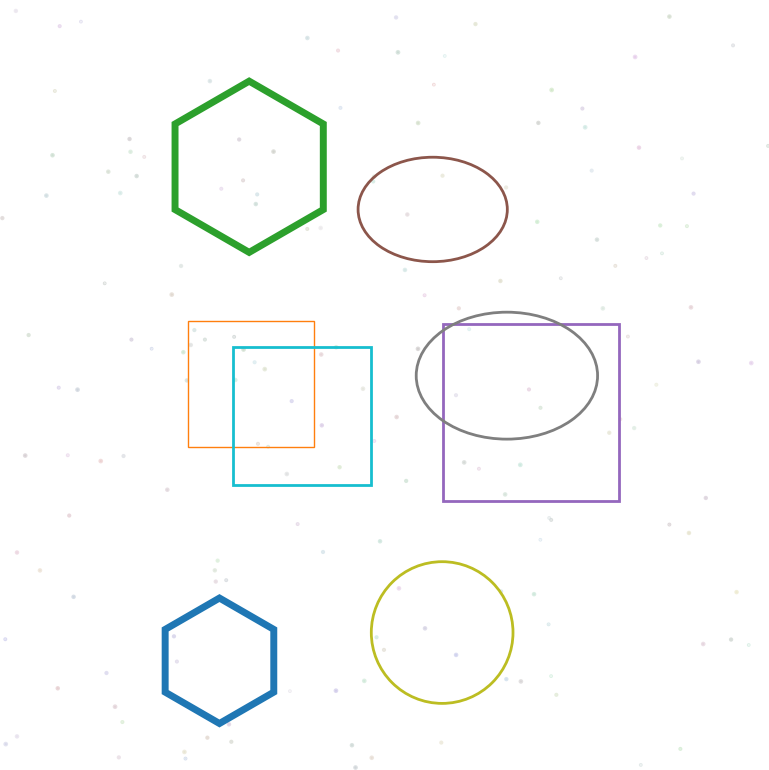[{"shape": "hexagon", "thickness": 2.5, "radius": 0.41, "center": [0.285, 0.142]}, {"shape": "square", "thickness": 0.5, "radius": 0.41, "center": [0.326, 0.501]}, {"shape": "hexagon", "thickness": 2.5, "radius": 0.56, "center": [0.324, 0.783]}, {"shape": "square", "thickness": 1, "radius": 0.57, "center": [0.69, 0.464]}, {"shape": "oval", "thickness": 1, "radius": 0.48, "center": [0.562, 0.728]}, {"shape": "oval", "thickness": 1, "radius": 0.59, "center": [0.658, 0.512]}, {"shape": "circle", "thickness": 1, "radius": 0.46, "center": [0.574, 0.179]}, {"shape": "square", "thickness": 1, "radius": 0.45, "center": [0.393, 0.46]}]